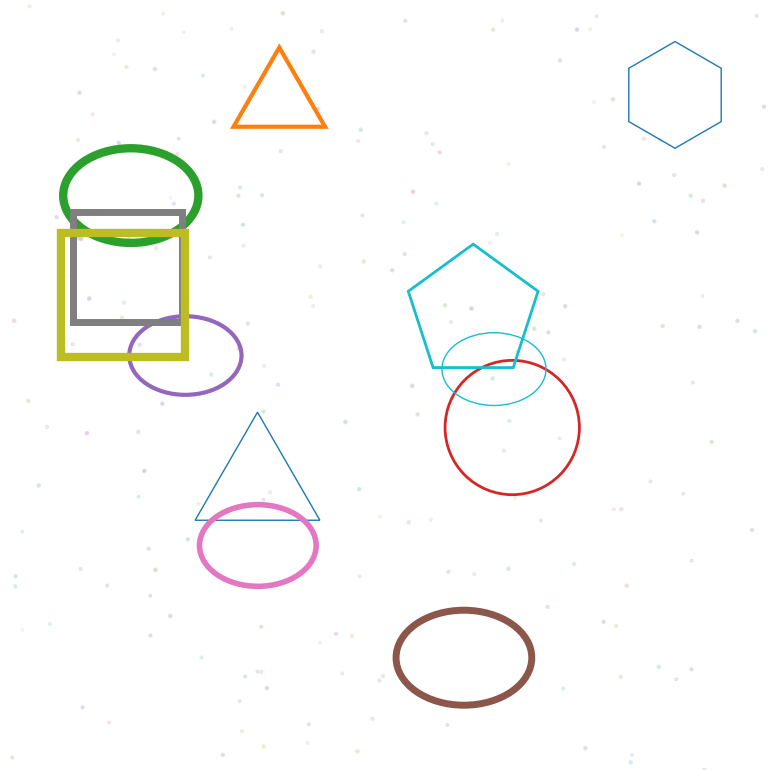[{"shape": "hexagon", "thickness": 0.5, "radius": 0.35, "center": [0.877, 0.877]}, {"shape": "triangle", "thickness": 0.5, "radius": 0.47, "center": [0.334, 0.371]}, {"shape": "triangle", "thickness": 1.5, "radius": 0.34, "center": [0.363, 0.87]}, {"shape": "oval", "thickness": 3, "radius": 0.44, "center": [0.17, 0.746]}, {"shape": "circle", "thickness": 1, "radius": 0.44, "center": [0.665, 0.445]}, {"shape": "oval", "thickness": 1.5, "radius": 0.36, "center": [0.241, 0.538]}, {"shape": "oval", "thickness": 2.5, "radius": 0.44, "center": [0.602, 0.146]}, {"shape": "oval", "thickness": 2, "radius": 0.38, "center": [0.335, 0.292]}, {"shape": "square", "thickness": 2.5, "radius": 0.35, "center": [0.165, 0.653]}, {"shape": "square", "thickness": 3, "radius": 0.4, "center": [0.159, 0.617]}, {"shape": "oval", "thickness": 0.5, "radius": 0.34, "center": [0.642, 0.521]}, {"shape": "pentagon", "thickness": 1, "radius": 0.44, "center": [0.615, 0.594]}]